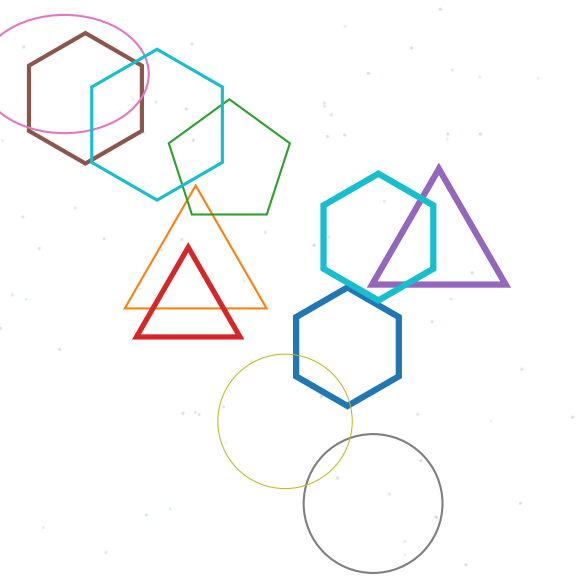[{"shape": "hexagon", "thickness": 3, "radius": 0.51, "center": [0.602, 0.399]}, {"shape": "triangle", "thickness": 1, "radius": 0.71, "center": [0.339, 0.536]}, {"shape": "pentagon", "thickness": 1, "radius": 0.55, "center": [0.397, 0.717]}, {"shape": "triangle", "thickness": 2.5, "radius": 0.52, "center": [0.326, 0.467]}, {"shape": "triangle", "thickness": 3, "radius": 0.67, "center": [0.76, 0.573]}, {"shape": "hexagon", "thickness": 2, "radius": 0.56, "center": [0.148, 0.829]}, {"shape": "oval", "thickness": 1, "radius": 0.73, "center": [0.111, 0.871]}, {"shape": "circle", "thickness": 1, "radius": 0.6, "center": [0.646, 0.127]}, {"shape": "circle", "thickness": 0.5, "radius": 0.58, "center": [0.494, 0.269]}, {"shape": "hexagon", "thickness": 3, "radius": 0.55, "center": [0.655, 0.589]}, {"shape": "hexagon", "thickness": 1.5, "radius": 0.65, "center": [0.272, 0.783]}]